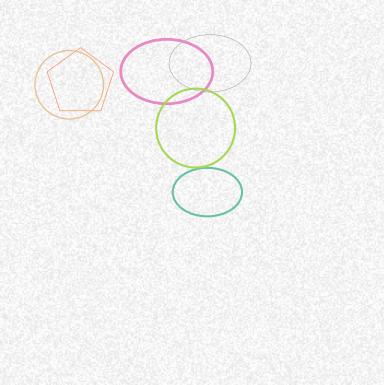[{"shape": "oval", "thickness": 1.5, "radius": 0.45, "center": [0.539, 0.501]}, {"shape": "pentagon", "thickness": 0.5, "radius": 0.45, "center": [0.209, 0.786]}, {"shape": "oval", "thickness": 2, "radius": 0.6, "center": [0.433, 0.814]}, {"shape": "circle", "thickness": 1.5, "radius": 0.51, "center": [0.508, 0.667]}, {"shape": "circle", "thickness": 1, "radius": 0.44, "center": [0.18, 0.78]}, {"shape": "oval", "thickness": 0.5, "radius": 0.53, "center": [0.546, 0.836]}]